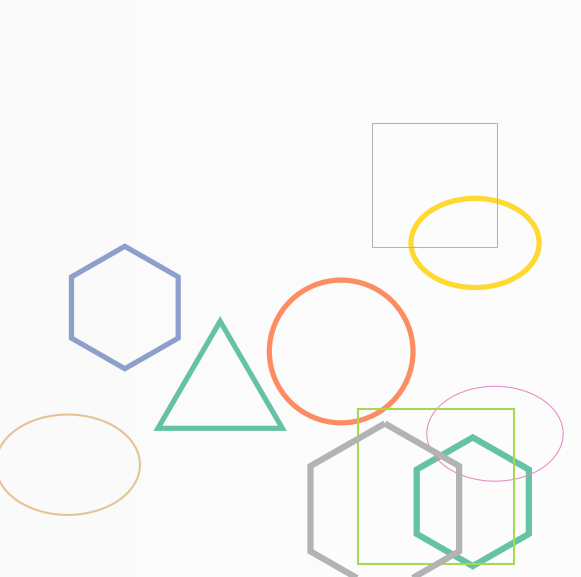[{"shape": "triangle", "thickness": 2.5, "radius": 0.62, "center": [0.379, 0.319]}, {"shape": "hexagon", "thickness": 3, "radius": 0.56, "center": [0.813, 0.13]}, {"shape": "circle", "thickness": 2.5, "radius": 0.62, "center": [0.587, 0.391]}, {"shape": "hexagon", "thickness": 2.5, "radius": 0.53, "center": [0.215, 0.467]}, {"shape": "oval", "thickness": 0.5, "radius": 0.59, "center": [0.852, 0.248]}, {"shape": "square", "thickness": 1, "radius": 0.67, "center": [0.75, 0.157]}, {"shape": "oval", "thickness": 2.5, "radius": 0.55, "center": [0.817, 0.578]}, {"shape": "oval", "thickness": 1, "radius": 0.62, "center": [0.117, 0.194]}, {"shape": "hexagon", "thickness": 3, "radius": 0.74, "center": [0.662, 0.118]}, {"shape": "square", "thickness": 0.5, "radius": 0.53, "center": [0.748, 0.679]}]